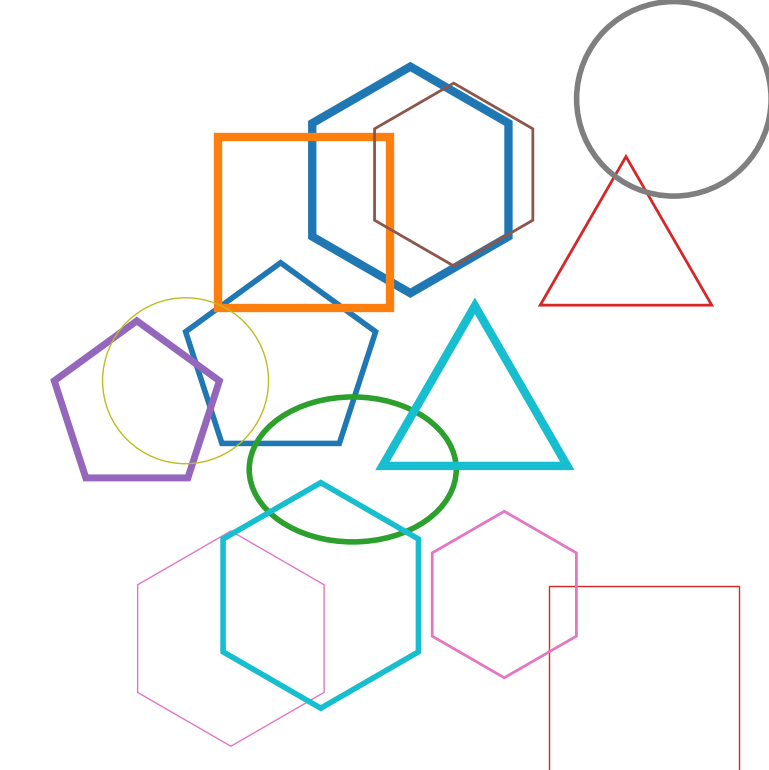[{"shape": "hexagon", "thickness": 3, "radius": 0.74, "center": [0.533, 0.766]}, {"shape": "pentagon", "thickness": 2, "radius": 0.65, "center": [0.364, 0.529]}, {"shape": "square", "thickness": 3, "radius": 0.56, "center": [0.395, 0.711]}, {"shape": "oval", "thickness": 2, "radius": 0.67, "center": [0.458, 0.39]}, {"shape": "triangle", "thickness": 1, "radius": 0.64, "center": [0.813, 0.668]}, {"shape": "square", "thickness": 0.5, "radius": 0.62, "center": [0.836, 0.116]}, {"shape": "pentagon", "thickness": 2.5, "radius": 0.56, "center": [0.178, 0.471]}, {"shape": "hexagon", "thickness": 1, "radius": 0.59, "center": [0.589, 0.773]}, {"shape": "hexagon", "thickness": 1, "radius": 0.54, "center": [0.655, 0.228]}, {"shape": "hexagon", "thickness": 0.5, "radius": 0.7, "center": [0.3, 0.171]}, {"shape": "circle", "thickness": 2, "radius": 0.63, "center": [0.875, 0.872]}, {"shape": "circle", "thickness": 0.5, "radius": 0.54, "center": [0.241, 0.506]}, {"shape": "hexagon", "thickness": 2, "radius": 0.73, "center": [0.417, 0.227]}, {"shape": "triangle", "thickness": 3, "radius": 0.69, "center": [0.617, 0.464]}]